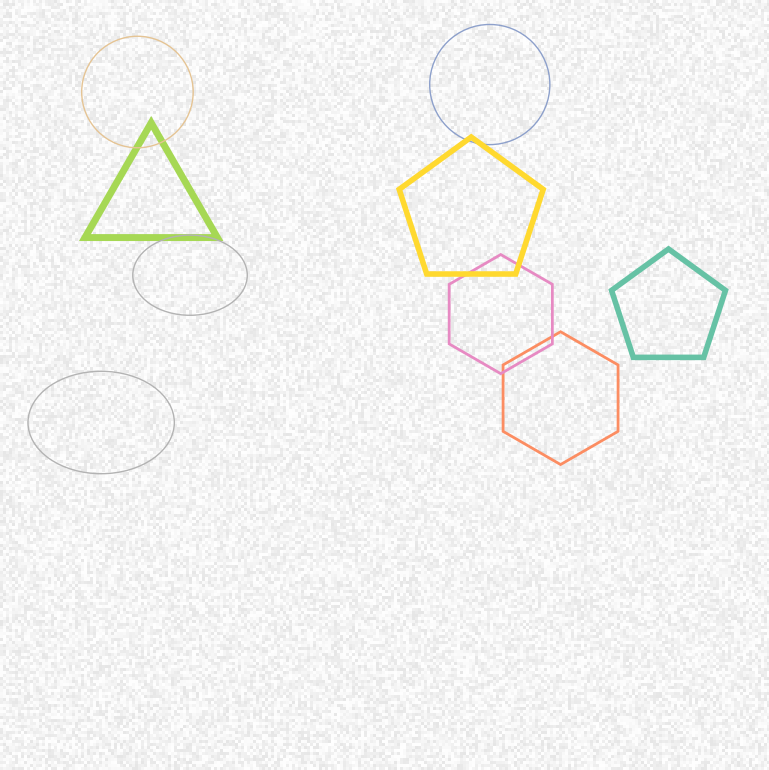[{"shape": "pentagon", "thickness": 2, "radius": 0.39, "center": [0.868, 0.599]}, {"shape": "hexagon", "thickness": 1, "radius": 0.43, "center": [0.728, 0.483]}, {"shape": "circle", "thickness": 0.5, "radius": 0.39, "center": [0.636, 0.89]}, {"shape": "hexagon", "thickness": 1, "radius": 0.39, "center": [0.65, 0.592]}, {"shape": "triangle", "thickness": 2.5, "radius": 0.5, "center": [0.196, 0.741]}, {"shape": "pentagon", "thickness": 2, "radius": 0.49, "center": [0.612, 0.724]}, {"shape": "circle", "thickness": 0.5, "radius": 0.36, "center": [0.178, 0.88]}, {"shape": "oval", "thickness": 0.5, "radius": 0.48, "center": [0.131, 0.451]}, {"shape": "oval", "thickness": 0.5, "radius": 0.37, "center": [0.247, 0.643]}]